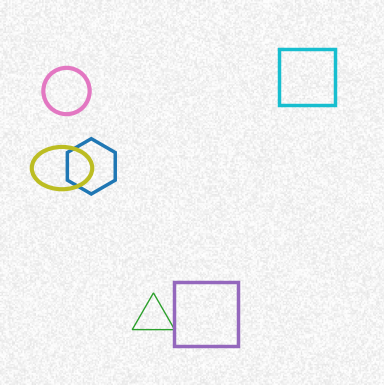[{"shape": "hexagon", "thickness": 2.5, "radius": 0.36, "center": [0.237, 0.568]}, {"shape": "triangle", "thickness": 1, "radius": 0.32, "center": [0.399, 0.176]}, {"shape": "square", "thickness": 2.5, "radius": 0.42, "center": [0.534, 0.185]}, {"shape": "circle", "thickness": 3, "radius": 0.3, "center": [0.173, 0.764]}, {"shape": "oval", "thickness": 3, "radius": 0.39, "center": [0.161, 0.563]}, {"shape": "square", "thickness": 2.5, "radius": 0.36, "center": [0.798, 0.799]}]